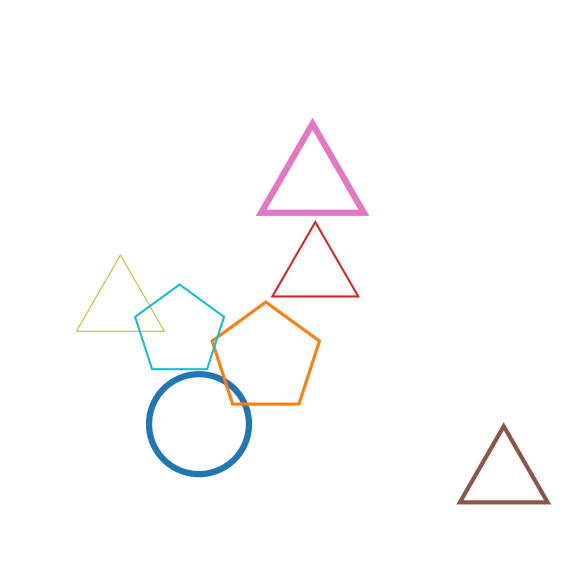[{"shape": "circle", "thickness": 3, "radius": 0.43, "center": [0.345, 0.265]}, {"shape": "pentagon", "thickness": 1.5, "radius": 0.49, "center": [0.46, 0.378]}, {"shape": "triangle", "thickness": 1, "radius": 0.43, "center": [0.546, 0.529]}, {"shape": "triangle", "thickness": 2, "radius": 0.44, "center": [0.872, 0.173]}, {"shape": "triangle", "thickness": 3, "radius": 0.51, "center": [0.541, 0.682]}, {"shape": "triangle", "thickness": 0.5, "radius": 0.44, "center": [0.208, 0.469]}, {"shape": "pentagon", "thickness": 1, "radius": 0.41, "center": [0.311, 0.425]}]